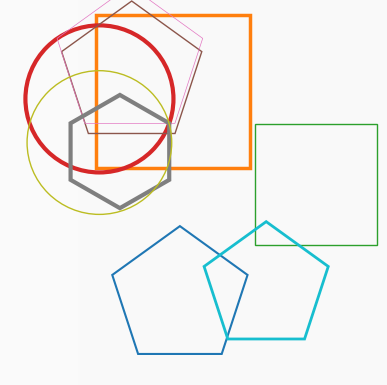[{"shape": "pentagon", "thickness": 1.5, "radius": 0.92, "center": [0.464, 0.229]}, {"shape": "square", "thickness": 2.5, "radius": 0.99, "center": [0.446, 0.763]}, {"shape": "square", "thickness": 1, "radius": 0.79, "center": [0.817, 0.52]}, {"shape": "circle", "thickness": 3, "radius": 0.96, "center": [0.257, 0.743]}, {"shape": "pentagon", "thickness": 1, "radius": 0.95, "center": [0.34, 0.807]}, {"shape": "pentagon", "thickness": 0.5, "radius": 0.99, "center": [0.335, 0.839]}, {"shape": "hexagon", "thickness": 3, "radius": 0.73, "center": [0.309, 0.606]}, {"shape": "circle", "thickness": 1, "radius": 0.93, "center": [0.256, 0.63]}, {"shape": "pentagon", "thickness": 2, "radius": 0.84, "center": [0.687, 0.256]}]